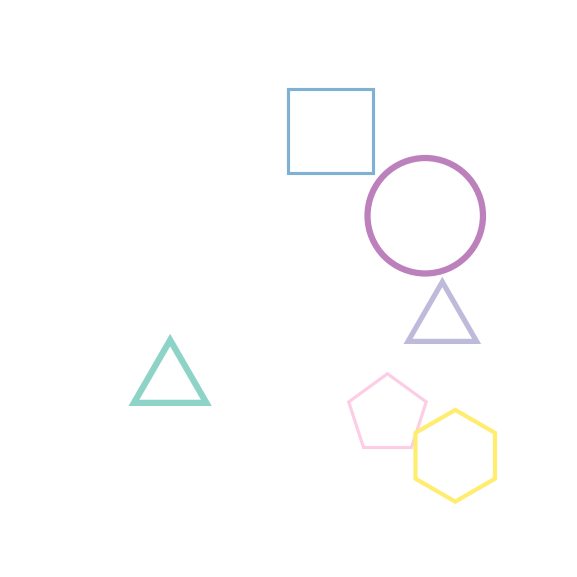[{"shape": "triangle", "thickness": 3, "radius": 0.36, "center": [0.295, 0.338]}, {"shape": "triangle", "thickness": 2.5, "radius": 0.34, "center": [0.766, 0.442]}, {"shape": "square", "thickness": 1.5, "radius": 0.37, "center": [0.572, 0.772]}, {"shape": "pentagon", "thickness": 1.5, "radius": 0.35, "center": [0.671, 0.281]}, {"shape": "circle", "thickness": 3, "radius": 0.5, "center": [0.736, 0.626]}, {"shape": "hexagon", "thickness": 2, "radius": 0.4, "center": [0.788, 0.21]}]